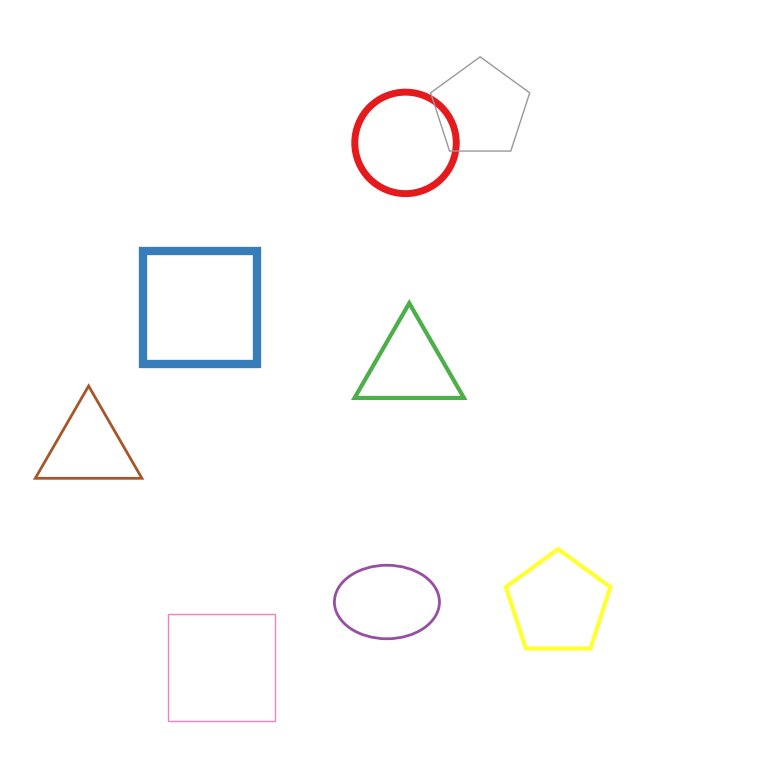[{"shape": "circle", "thickness": 2.5, "radius": 0.33, "center": [0.527, 0.814]}, {"shape": "square", "thickness": 3, "radius": 0.37, "center": [0.26, 0.601]}, {"shape": "triangle", "thickness": 1.5, "radius": 0.41, "center": [0.531, 0.524]}, {"shape": "oval", "thickness": 1, "radius": 0.34, "center": [0.503, 0.218]}, {"shape": "pentagon", "thickness": 1.5, "radius": 0.36, "center": [0.725, 0.216]}, {"shape": "triangle", "thickness": 1, "radius": 0.4, "center": [0.115, 0.419]}, {"shape": "square", "thickness": 0.5, "radius": 0.35, "center": [0.287, 0.134]}, {"shape": "pentagon", "thickness": 0.5, "radius": 0.34, "center": [0.624, 0.859]}]